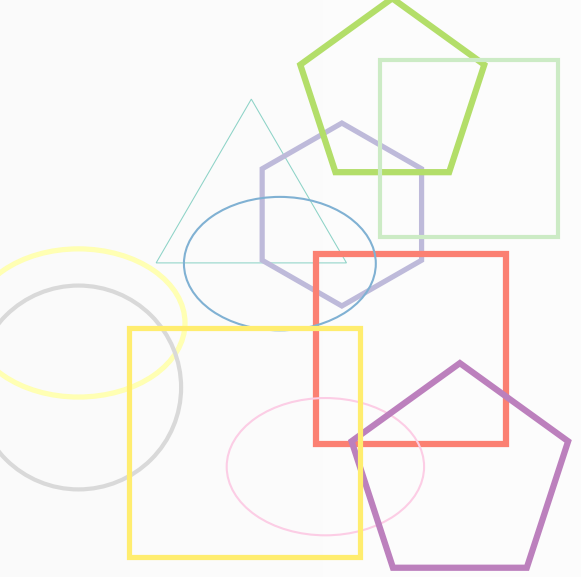[{"shape": "triangle", "thickness": 0.5, "radius": 0.95, "center": [0.432, 0.638]}, {"shape": "oval", "thickness": 2.5, "radius": 0.92, "center": [0.135, 0.44]}, {"shape": "hexagon", "thickness": 2.5, "radius": 0.79, "center": [0.588, 0.628]}, {"shape": "square", "thickness": 3, "radius": 0.82, "center": [0.707, 0.395]}, {"shape": "oval", "thickness": 1, "radius": 0.83, "center": [0.482, 0.543]}, {"shape": "pentagon", "thickness": 3, "radius": 0.83, "center": [0.675, 0.836]}, {"shape": "oval", "thickness": 1, "radius": 0.85, "center": [0.56, 0.191]}, {"shape": "circle", "thickness": 2, "radius": 0.88, "center": [0.135, 0.328]}, {"shape": "pentagon", "thickness": 3, "radius": 0.98, "center": [0.791, 0.174]}, {"shape": "square", "thickness": 2, "radius": 0.77, "center": [0.806, 0.742]}, {"shape": "square", "thickness": 2.5, "radius": 0.99, "center": [0.421, 0.232]}]